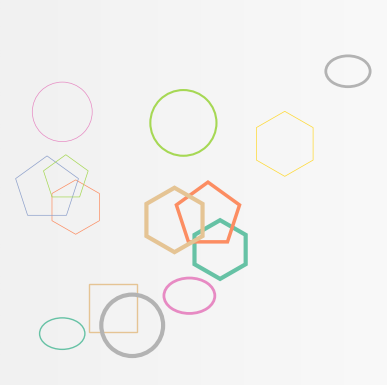[{"shape": "oval", "thickness": 1, "radius": 0.29, "center": [0.161, 0.133]}, {"shape": "hexagon", "thickness": 3, "radius": 0.38, "center": [0.568, 0.352]}, {"shape": "pentagon", "thickness": 2.5, "radius": 0.43, "center": [0.537, 0.441]}, {"shape": "hexagon", "thickness": 0.5, "radius": 0.35, "center": [0.195, 0.462]}, {"shape": "pentagon", "thickness": 0.5, "radius": 0.43, "center": [0.121, 0.51]}, {"shape": "circle", "thickness": 0.5, "radius": 0.39, "center": [0.161, 0.709]}, {"shape": "oval", "thickness": 2, "radius": 0.33, "center": [0.489, 0.232]}, {"shape": "pentagon", "thickness": 0.5, "radius": 0.3, "center": [0.17, 0.537]}, {"shape": "circle", "thickness": 1.5, "radius": 0.43, "center": [0.473, 0.681]}, {"shape": "hexagon", "thickness": 0.5, "radius": 0.42, "center": [0.735, 0.626]}, {"shape": "square", "thickness": 1, "radius": 0.31, "center": [0.292, 0.199]}, {"shape": "hexagon", "thickness": 3, "radius": 0.42, "center": [0.45, 0.429]}, {"shape": "circle", "thickness": 3, "radius": 0.4, "center": [0.341, 0.155]}, {"shape": "oval", "thickness": 2, "radius": 0.29, "center": [0.898, 0.815]}]